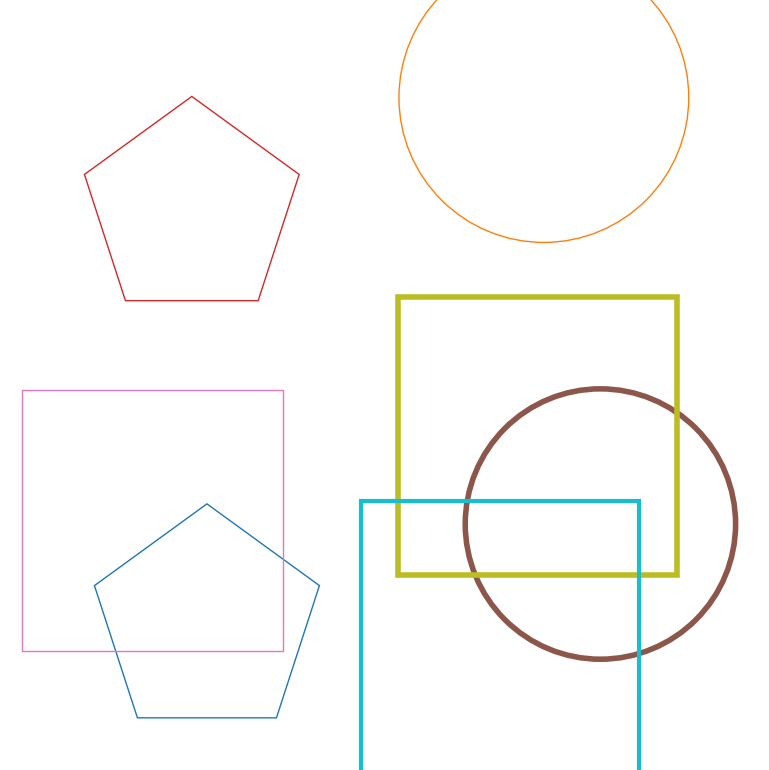[{"shape": "pentagon", "thickness": 0.5, "radius": 0.77, "center": [0.269, 0.192]}, {"shape": "circle", "thickness": 0.5, "radius": 0.94, "center": [0.706, 0.873]}, {"shape": "pentagon", "thickness": 0.5, "radius": 0.73, "center": [0.249, 0.728]}, {"shape": "circle", "thickness": 2, "radius": 0.88, "center": [0.78, 0.319]}, {"shape": "square", "thickness": 0.5, "radius": 0.85, "center": [0.198, 0.324]}, {"shape": "square", "thickness": 2, "radius": 0.9, "center": [0.698, 0.434]}, {"shape": "square", "thickness": 1.5, "radius": 0.9, "center": [0.649, 0.169]}]